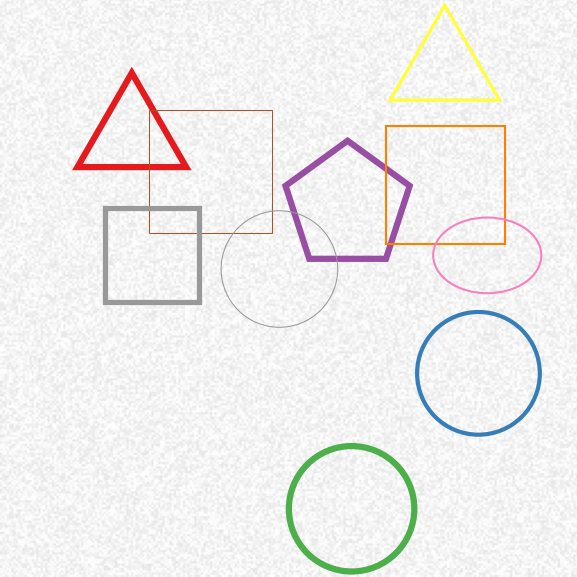[{"shape": "triangle", "thickness": 3, "radius": 0.54, "center": [0.228, 0.764]}, {"shape": "circle", "thickness": 2, "radius": 0.53, "center": [0.829, 0.353]}, {"shape": "circle", "thickness": 3, "radius": 0.54, "center": [0.609, 0.118]}, {"shape": "pentagon", "thickness": 3, "radius": 0.56, "center": [0.602, 0.642]}, {"shape": "square", "thickness": 1, "radius": 0.51, "center": [0.772, 0.679]}, {"shape": "triangle", "thickness": 1.5, "radius": 0.55, "center": [0.77, 0.88]}, {"shape": "square", "thickness": 0.5, "radius": 0.53, "center": [0.365, 0.702]}, {"shape": "oval", "thickness": 1, "radius": 0.47, "center": [0.844, 0.557]}, {"shape": "circle", "thickness": 0.5, "radius": 0.5, "center": [0.484, 0.533]}, {"shape": "square", "thickness": 2.5, "radius": 0.41, "center": [0.263, 0.557]}]